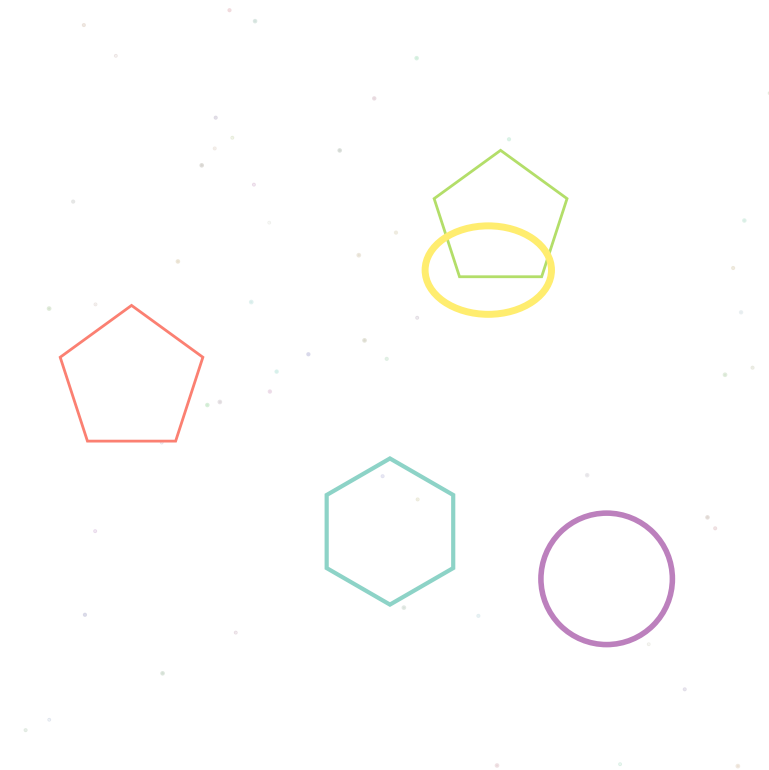[{"shape": "hexagon", "thickness": 1.5, "radius": 0.47, "center": [0.506, 0.31]}, {"shape": "pentagon", "thickness": 1, "radius": 0.49, "center": [0.171, 0.506]}, {"shape": "pentagon", "thickness": 1, "radius": 0.45, "center": [0.65, 0.714]}, {"shape": "circle", "thickness": 2, "radius": 0.43, "center": [0.788, 0.248]}, {"shape": "oval", "thickness": 2.5, "radius": 0.41, "center": [0.634, 0.649]}]